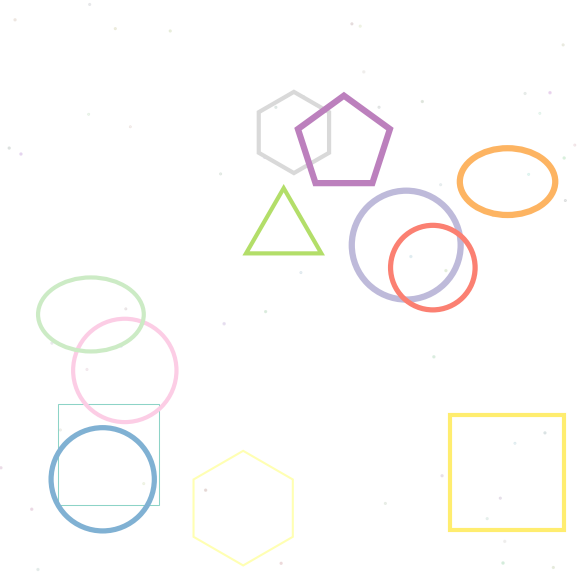[{"shape": "square", "thickness": 0.5, "radius": 0.44, "center": [0.188, 0.212]}, {"shape": "hexagon", "thickness": 1, "radius": 0.5, "center": [0.421, 0.119]}, {"shape": "circle", "thickness": 3, "radius": 0.47, "center": [0.703, 0.575]}, {"shape": "circle", "thickness": 2.5, "radius": 0.37, "center": [0.749, 0.536]}, {"shape": "circle", "thickness": 2.5, "radius": 0.45, "center": [0.178, 0.169]}, {"shape": "oval", "thickness": 3, "radius": 0.41, "center": [0.879, 0.685]}, {"shape": "triangle", "thickness": 2, "radius": 0.38, "center": [0.491, 0.598]}, {"shape": "circle", "thickness": 2, "radius": 0.45, "center": [0.216, 0.358]}, {"shape": "hexagon", "thickness": 2, "radius": 0.35, "center": [0.509, 0.77]}, {"shape": "pentagon", "thickness": 3, "radius": 0.42, "center": [0.596, 0.75]}, {"shape": "oval", "thickness": 2, "radius": 0.46, "center": [0.157, 0.455]}, {"shape": "square", "thickness": 2, "radius": 0.49, "center": [0.878, 0.181]}]